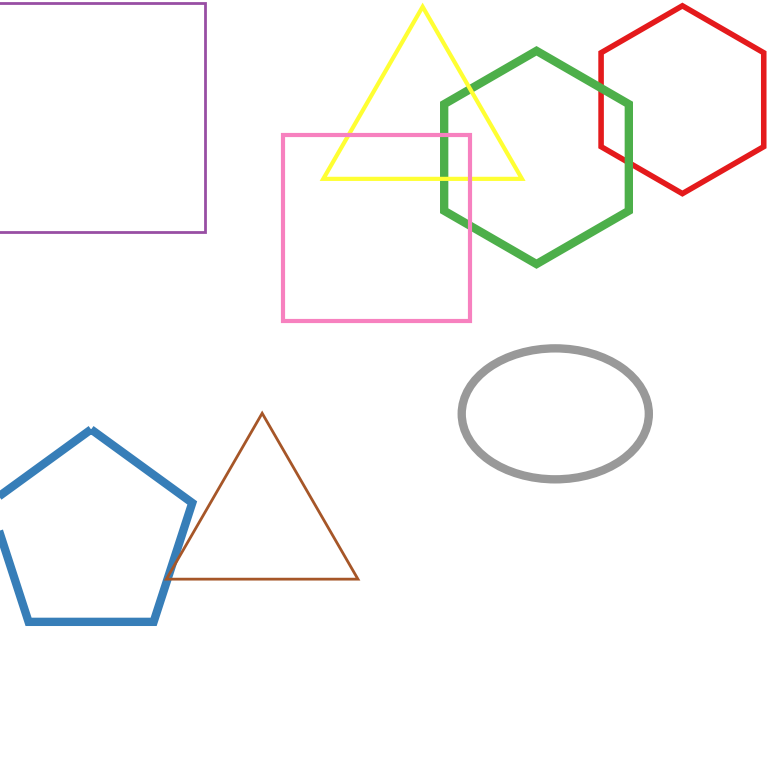[{"shape": "hexagon", "thickness": 2, "radius": 0.61, "center": [0.886, 0.871]}, {"shape": "pentagon", "thickness": 3, "radius": 0.69, "center": [0.118, 0.304]}, {"shape": "hexagon", "thickness": 3, "radius": 0.69, "center": [0.697, 0.796]}, {"shape": "square", "thickness": 1, "radius": 0.74, "center": [0.117, 0.847]}, {"shape": "triangle", "thickness": 1.5, "radius": 0.74, "center": [0.549, 0.842]}, {"shape": "triangle", "thickness": 1, "radius": 0.72, "center": [0.34, 0.32]}, {"shape": "square", "thickness": 1.5, "radius": 0.61, "center": [0.489, 0.704]}, {"shape": "oval", "thickness": 3, "radius": 0.61, "center": [0.721, 0.463]}]